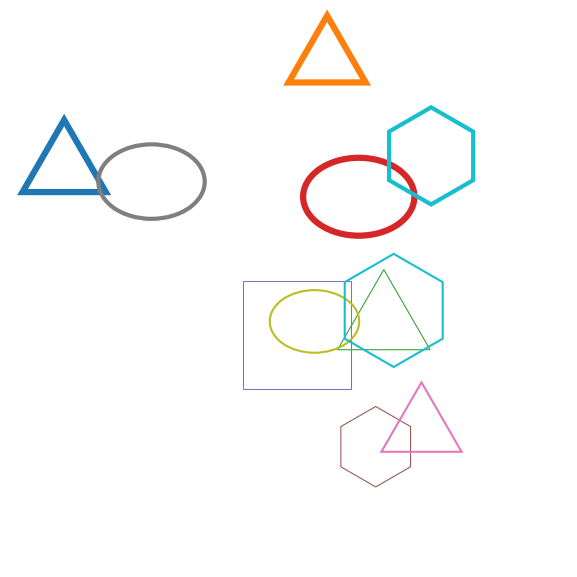[{"shape": "triangle", "thickness": 3, "radius": 0.42, "center": [0.111, 0.708]}, {"shape": "triangle", "thickness": 3, "radius": 0.39, "center": [0.566, 0.895]}, {"shape": "triangle", "thickness": 0.5, "radius": 0.46, "center": [0.665, 0.44]}, {"shape": "oval", "thickness": 3, "radius": 0.48, "center": [0.621, 0.658]}, {"shape": "square", "thickness": 0.5, "radius": 0.47, "center": [0.514, 0.419]}, {"shape": "hexagon", "thickness": 0.5, "radius": 0.35, "center": [0.651, 0.226]}, {"shape": "triangle", "thickness": 1, "radius": 0.4, "center": [0.73, 0.257]}, {"shape": "oval", "thickness": 2, "radius": 0.46, "center": [0.262, 0.685]}, {"shape": "oval", "thickness": 1, "radius": 0.39, "center": [0.545, 0.443]}, {"shape": "hexagon", "thickness": 2, "radius": 0.42, "center": [0.747, 0.729]}, {"shape": "hexagon", "thickness": 1, "radius": 0.49, "center": [0.682, 0.462]}]